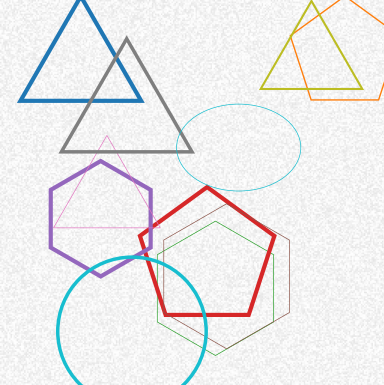[{"shape": "triangle", "thickness": 3, "radius": 0.9, "center": [0.21, 0.829]}, {"shape": "pentagon", "thickness": 1, "radius": 0.75, "center": [0.896, 0.861]}, {"shape": "hexagon", "thickness": 0.5, "radius": 0.87, "center": [0.56, 0.251]}, {"shape": "pentagon", "thickness": 3, "radius": 0.92, "center": [0.538, 0.331]}, {"shape": "hexagon", "thickness": 3, "radius": 0.75, "center": [0.262, 0.432]}, {"shape": "hexagon", "thickness": 0.5, "radius": 0.94, "center": [0.589, 0.282]}, {"shape": "triangle", "thickness": 0.5, "radius": 0.8, "center": [0.278, 0.488]}, {"shape": "triangle", "thickness": 2.5, "radius": 0.98, "center": [0.329, 0.704]}, {"shape": "triangle", "thickness": 1.5, "radius": 0.76, "center": [0.809, 0.845]}, {"shape": "oval", "thickness": 0.5, "radius": 0.81, "center": [0.62, 0.617]}, {"shape": "circle", "thickness": 2.5, "radius": 0.96, "center": [0.343, 0.139]}]